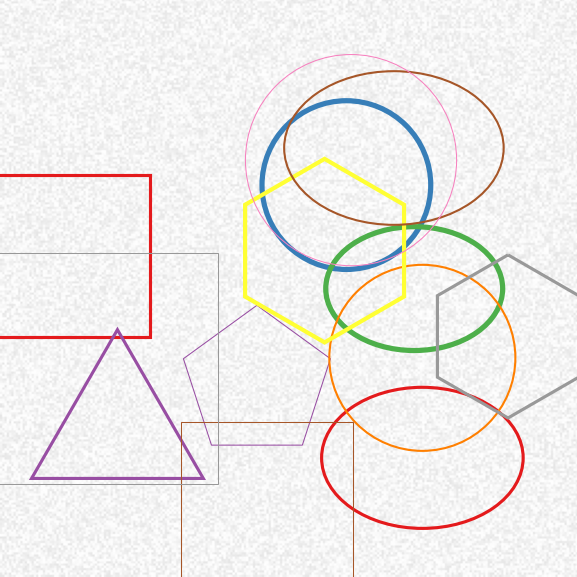[{"shape": "oval", "thickness": 1.5, "radius": 0.87, "center": [0.731, 0.206]}, {"shape": "square", "thickness": 1.5, "radius": 0.7, "center": [0.119, 0.556]}, {"shape": "circle", "thickness": 2.5, "radius": 0.73, "center": [0.6, 0.679]}, {"shape": "oval", "thickness": 2.5, "radius": 0.77, "center": [0.717, 0.499]}, {"shape": "triangle", "thickness": 1.5, "radius": 0.86, "center": [0.203, 0.257]}, {"shape": "pentagon", "thickness": 0.5, "radius": 0.67, "center": [0.445, 0.337]}, {"shape": "circle", "thickness": 1, "radius": 0.81, "center": [0.731, 0.379]}, {"shape": "hexagon", "thickness": 2, "radius": 0.79, "center": [0.562, 0.565]}, {"shape": "oval", "thickness": 1, "radius": 0.95, "center": [0.682, 0.743]}, {"shape": "square", "thickness": 0.5, "radius": 0.74, "center": [0.462, 0.12]}, {"shape": "circle", "thickness": 0.5, "radius": 0.91, "center": [0.608, 0.722]}, {"shape": "square", "thickness": 0.5, "radius": 1.0, "center": [0.178, 0.361]}, {"shape": "hexagon", "thickness": 1.5, "radius": 0.71, "center": [0.88, 0.417]}]